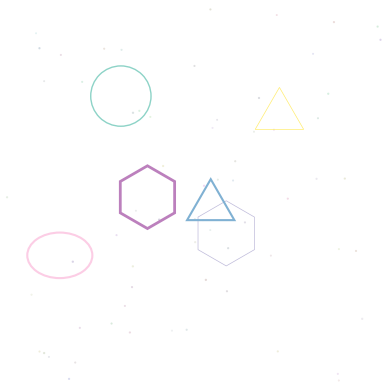[{"shape": "circle", "thickness": 1, "radius": 0.39, "center": [0.314, 0.75]}, {"shape": "hexagon", "thickness": 0.5, "radius": 0.42, "center": [0.588, 0.394]}, {"shape": "triangle", "thickness": 1.5, "radius": 0.35, "center": [0.547, 0.464]}, {"shape": "oval", "thickness": 1.5, "radius": 0.42, "center": [0.155, 0.337]}, {"shape": "hexagon", "thickness": 2, "radius": 0.41, "center": [0.383, 0.488]}, {"shape": "triangle", "thickness": 0.5, "radius": 0.36, "center": [0.726, 0.7]}]